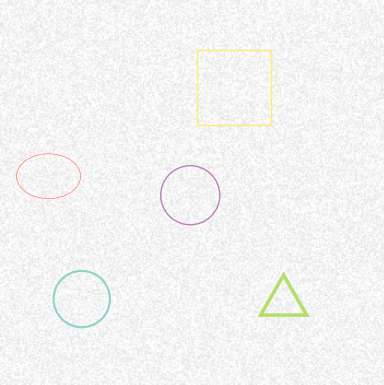[{"shape": "circle", "thickness": 1.5, "radius": 0.37, "center": [0.212, 0.223]}, {"shape": "oval", "thickness": 0.5, "radius": 0.42, "center": [0.126, 0.542]}, {"shape": "triangle", "thickness": 2.5, "radius": 0.35, "center": [0.737, 0.216]}, {"shape": "circle", "thickness": 1, "radius": 0.38, "center": [0.494, 0.493]}, {"shape": "square", "thickness": 1, "radius": 0.49, "center": [0.608, 0.773]}]